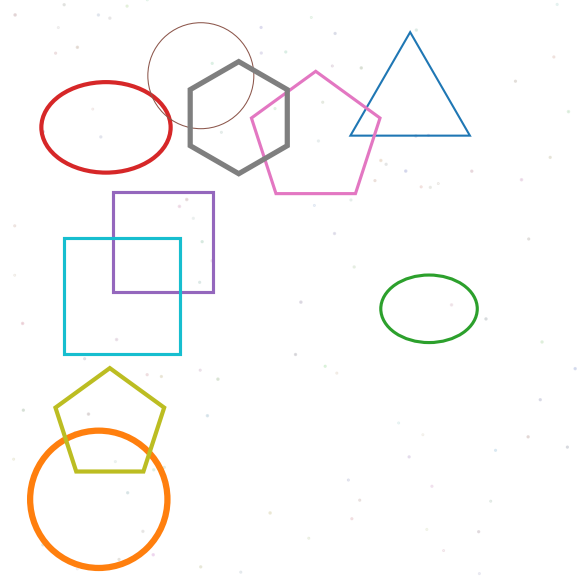[{"shape": "triangle", "thickness": 1, "radius": 0.6, "center": [0.71, 0.824]}, {"shape": "circle", "thickness": 3, "radius": 0.59, "center": [0.171, 0.135]}, {"shape": "oval", "thickness": 1.5, "radius": 0.42, "center": [0.743, 0.464]}, {"shape": "oval", "thickness": 2, "radius": 0.56, "center": [0.184, 0.779]}, {"shape": "square", "thickness": 1.5, "radius": 0.43, "center": [0.282, 0.58]}, {"shape": "circle", "thickness": 0.5, "radius": 0.46, "center": [0.348, 0.868]}, {"shape": "pentagon", "thickness": 1.5, "radius": 0.59, "center": [0.547, 0.759]}, {"shape": "hexagon", "thickness": 2.5, "radius": 0.49, "center": [0.413, 0.795]}, {"shape": "pentagon", "thickness": 2, "radius": 0.49, "center": [0.19, 0.263]}, {"shape": "square", "thickness": 1.5, "radius": 0.5, "center": [0.212, 0.486]}]